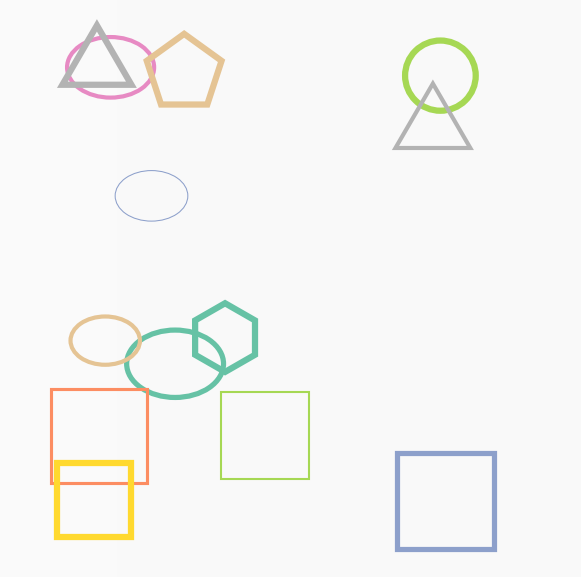[{"shape": "hexagon", "thickness": 3, "radius": 0.3, "center": [0.387, 0.415]}, {"shape": "oval", "thickness": 2.5, "radius": 0.42, "center": [0.301, 0.369]}, {"shape": "square", "thickness": 1.5, "radius": 0.41, "center": [0.17, 0.244]}, {"shape": "square", "thickness": 2.5, "radius": 0.41, "center": [0.767, 0.132]}, {"shape": "oval", "thickness": 0.5, "radius": 0.31, "center": [0.261, 0.66]}, {"shape": "oval", "thickness": 2, "radius": 0.37, "center": [0.19, 0.883]}, {"shape": "circle", "thickness": 3, "radius": 0.3, "center": [0.758, 0.868]}, {"shape": "square", "thickness": 1, "radius": 0.38, "center": [0.455, 0.245]}, {"shape": "square", "thickness": 3, "radius": 0.32, "center": [0.162, 0.133]}, {"shape": "oval", "thickness": 2, "radius": 0.3, "center": [0.181, 0.409]}, {"shape": "pentagon", "thickness": 3, "radius": 0.34, "center": [0.317, 0.873]}, {"shape": "triangle", "thickness": 3, "radius": 0.34, "center": [0.167, 0.887]}, {"shape": "triangle", "thickness": 2, "radius": 0.37, "center": [0.745, 0.78]}]